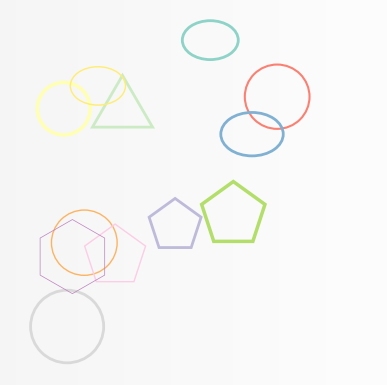[{"shape": "oval", "thickness": 2, "radius": 0.36, "center": [0.543, 0.896]}, {"shape": "circle", "thickness": 2.5, "radius": 0.34, "center": [0.164, 0.718]}, {"shape": "pentagon", "thickness": 2, "radius": 0.35, "center": [0.452, 0.414]}, {"shape": "circle", "thickness": 1.5, "radius": 0.42, "center": [0.715, 0.749]}, {"shape": "oval", "thickness": 2, "radius": 0.4, "center": [0.65, 0.652]}, {"shape": "circle", "thickness": 1, "radius": 0.42, "center": [0.218, 0.37]}, {"shape": "pentagon", "thickness": 2.5, "radius": 0.43, "center": [0.602, 0.443]}, {"shape": "pentagon", "thickness": 1, "radius": 0.41, "center": [0.297, 0.335]}, {"shape": "circle", "thickness": 2, "radius": 0.47, "center": [0.173, 0.152]}, {"shape": "hexagon", "thickness": 0.5, "radius": 0.48, "center": [0.187, 0.334]}, {"shape": "triangle", "thickness": 2, "radius": 0.45, "center": [0.316, 0.715]}, {"shape": "oval", "thickness": 1, "radius": 0.36, "center": [0.253, 0.777]}]